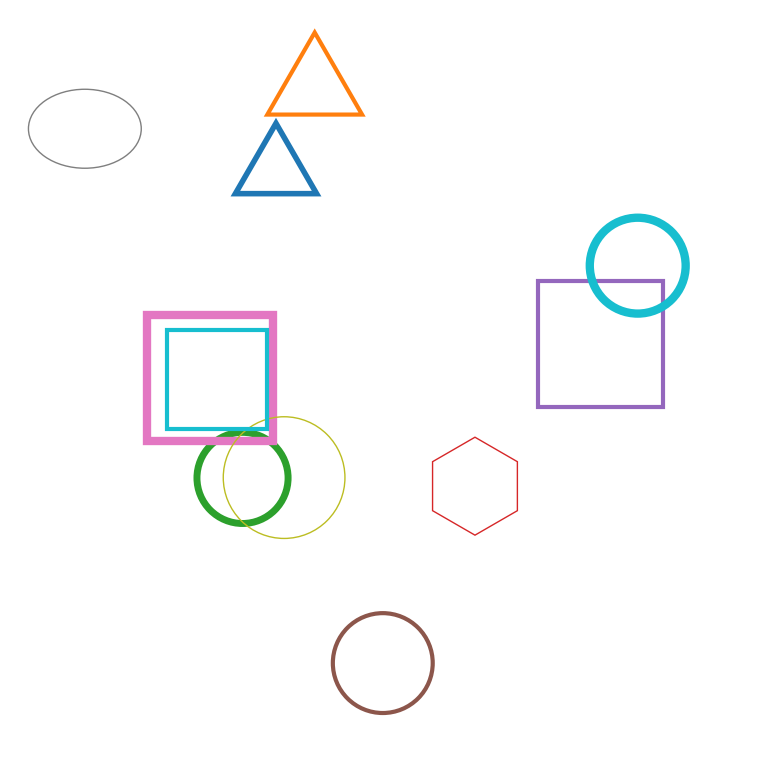[{"shape": "triangle", "thickness": 2, "radius": 0.3, "center": [0.358, 0.779]}, {"shape": "triangle", "thickness": 1.5, "radius": 0.36, "center": [0.409, 0.887]}, {"shape": "circle", "thickness": 2.5, "radius": 0.3, "center": [0.315, 0.379]}, {"shape": "hexagon", "thickness": 0.5, "radius": 0.32, "center": [0.617, 0.369]}, {"shape": "square", "thickness": 1.5, "radius": 0.41, "center": [0.78, 0.553]}, {"shape": "circle", "thickness": 1.5, "radius": 0.32, "center": [0.497, 0.139]}, {"shape": "square", "thickness": 3, "radius": 0.41, "center": [0.273, 0.509]}, {"shape": "oval", "thickness": 0.5, "radius": 0.37, "center": [0.11, 0.833]}, {"shape": "circle", "thickness": 0.5, "radius": 0.4, "center": [0.369, 0.38]}, {"shape": "square", "thickness": 1.5, "radius": 0.32, "center": [0.282, 0.507]}, {"shape": "circle", "thickness": 3, "radius": 0.31, "center": [0.828, 0.655]}]